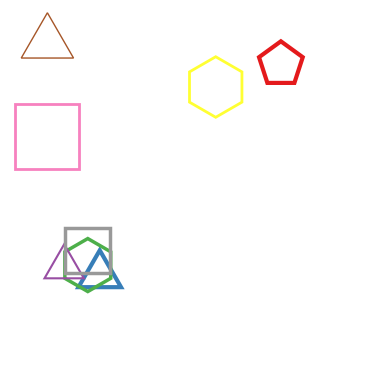[{"shape": "pentagon", "thickness": 3, "radius": 0.3, "center": [0.73, 0.833]}, {"shape": "triangle", "thickness": 3, "radius": 0.32, "center": [0.259, 0.286]}, {"shape": "hexagon", "thickness": 2.5, "radius": 0.34, "center": [0.228, 0.312]}, {"shape": "triangle", "thickness": 1.5, "radius": 0.3, "center": [0.167, 0.307]}, {"shape": "hexagon", "thickness": 2, "radius": 0.39, "center": [0.56, 0.774]}, {"shape": "triangle", "thickness": 1, "radius": 0.39, "center": [0.123, 0.888]}, {"shape": "square", "thickness": 2, "radius": 0.42, "center": [0.123, 0.645]}, {"shape": "square", "thickness": 2.5, "radius": 0.29, "center": [0.227, 0.349]}]